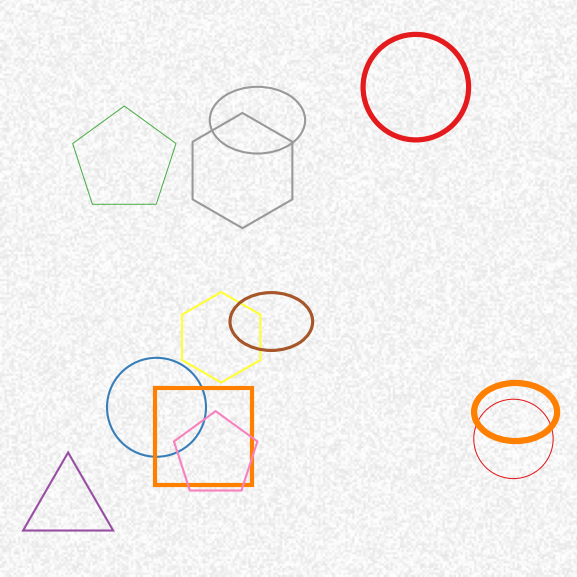[{"shape": "circle", "thickness": 0.5, "radius": 0.34, "center": [0.889, 0.239]}, {"shape": "circle", "thickness": 2.5, "radius": 0.46, "center": [0.72, 0.848]}, {"shape": "circle", "thickness": 1, "radius": 0.43, "center": [0.271, 0.294]}, {"shape": "pentagon", "thickness": 0.5, "radius": 0.47, "center": [0.215, 0.722]}, {"shape": "triangle", "thickness": 1, "radius": 0.45, "center": [0.118, 0.126]}, {"shape": "oval", "thickness": 3, "radius": 0.36, "center": [0.893, 0.286]}, {"shape": "square", "thickness": 2, "radius": 0.42, "center": [0.353, 0.244]}, {"shape": "hexagon", "thickness": 1, "radius": 0.39, "center": [0.383, 0.415]}, {"shape": "oval", "thickness": 1.5, "radius": 0.36, "center": [0.47, 0.442]}, {"shape": "pentagon", "thickness": 1, "radius": 0.38, "center": [0.373, 0.211]}, {"shape": "hexagon", "thickness": 1, "radius": 0.5, "center": [0.42, 0.704]}, {"shape": "oval", "thickness": 1, "radius": 0.41, "center": [0.446, 0.791]}]